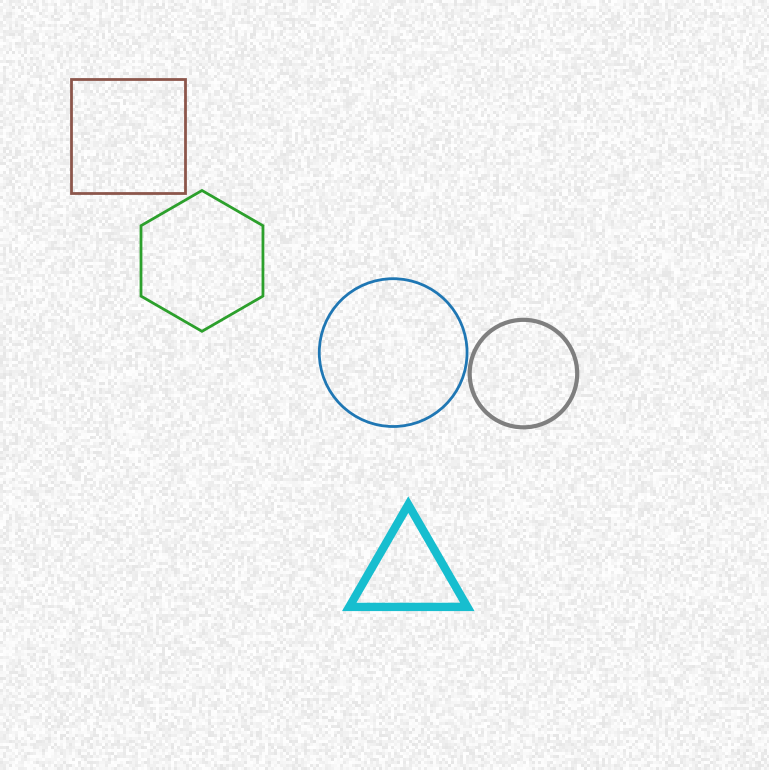[{"shape": "circle", "thickness": 1, "radius": 0.48, "center": [0.511, 0.542]}, {"shape": "hexagon", "thickness": 1, "radius": 0.46, "center": [0.262, 0.661]}, {"shape": "square", "thickness": 1, "radius": 0.37, "center": [0.166, 0.824]}, {"shape": "circle", "thickness": 1.5, "radius": 0.35, "center": [0.68, 0.515]}, {"shape": "triangle", "thickness": 3, "radius": 0.44, "center": [0.53, 0.256]}]